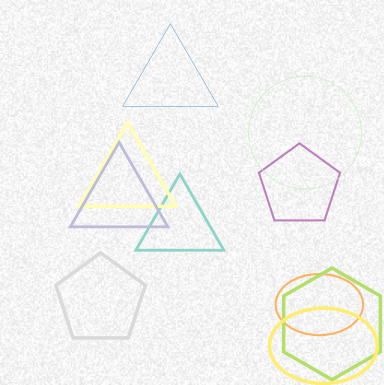[{"shape": "triangle", "thickness": 2, "radius": 0.66, "center": [0.467, 0.416]}, {"shape": "triangle", "thickness": 2.5, "radius": 0.72, "center": [0.331, 0.536]}, {"shape": "triangle", "thickness": 2, "radius": 0.73, "center": [0.309, 0.484]}, {"shape": "triangle", "thickness": 0.5, "radius": 0.72, "center": [0.443, 0.795]}, {"shape": "oval", "thickness": 1.5, "radius": 0.57, "center": [0.829, 0.209]}, {"shape": "hexagon", "thickness": 2.5, "radius": 0.73, "center": [0.862, 0.159]}, {"shape": "pentagon", "thickness": 2.5, "radius": 0.61, "center": [0.261, 0.221]}, {"shape": "pentagon", "thickness": 1.5, "radius": 0.55, "center": [0.778, 0.517]}, {"shape": "circle", "thickness": 0.5, "radius": 0.73, "center": [0.792, 0.655]}, {"shape": "oval", "thickness": 2.5, "radius": 0.7, "center": [0.84, 0.102]}]